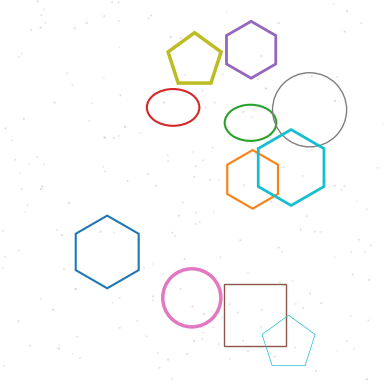[{"shape": "hexagon", "thickness": 1.5, "radius": 0.47, "center": [0.278, 0.346]}, {"shape": "hexagon", "thickness": 1.5, "radius": 0.38, "center": [0.656, 0.534]}, {"shape": "oval", "thickness": 1.5, "radius": 0.34, "center": [0.651, 0.681]}, {"shape": "oval", "thickness": 1.5, "radius": 0.34, "center": [0.45, 0.721]}, {"shape": "hexagon", "thickness": 2, "radius": 0.37, "center": [0.652, 0.871]}, {"shape": "square", "thickness": 1, "radius": 0.4, "center": [0.662, 0.182]}, {"shape": "circle", "thickness": 2.5, "radius": 0.38, "center": [0.498, 0.226]}, {"shape": "circle", "thickness": 1, "radius": 0.48, "center": [0.804, 0.715]}, {"shape": "pentagon", "thickness": 2.5, "radius": 0.36, "center": [0.505, 0.843]}, {"shape": "pentagon", "thickness": 0.5, "radius": 0.36, "center": [0.75, 0.109]}, {"shape": "hexagon", "thickness": 2, "radius": 0.49, "center": [0.756, 0.565]}]